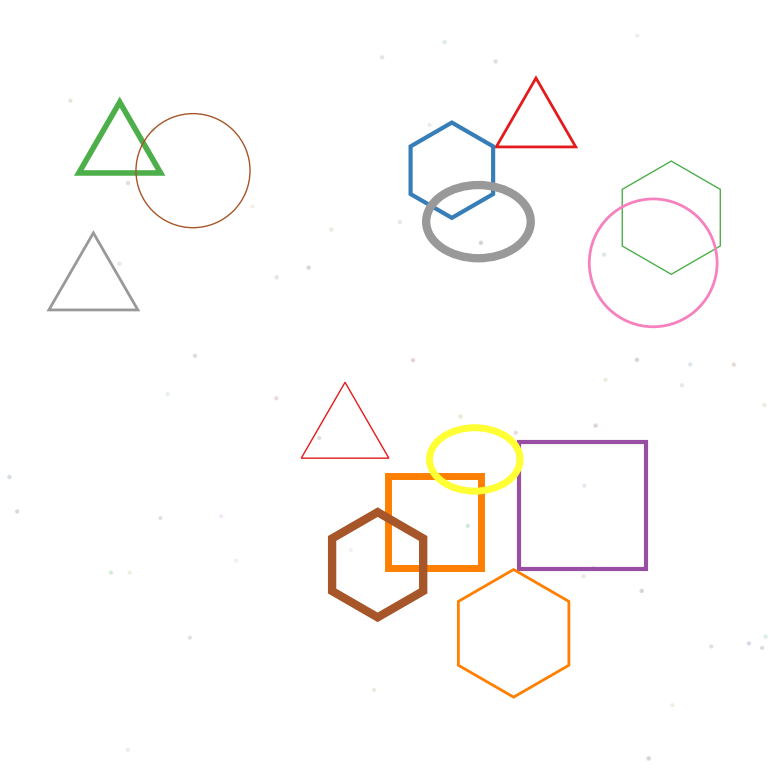[{"shape": "triangle", "thickness": 0.5, "radius": 0.33, "center": [0.448, 0.438]}, {"shape": "triangle", "thickness": 1, "radius": 0.3, "center": [0.696, 0.839]}, {"shape": "hexagon", "thickness": 1.5, "radius": 0.31, "center": [0.587, 0.779]}, {"shape": "hexagon", "thickness": 0.5, "radius": 0.37, "center": [0.872, 0.717]}, {"shape": "triangle", "thickness": 2, "radius": 0.31, "center": [0.155, 0.806]}, {"shape": "square", "thickness": 1.5, "radius": 0.41, "center": [0.756, 0.344]}, {"shape": "square", "thickness": 2.5, "radius": 0.3, "center": [0.564, 0.322]}, {"shape": "hexagon", "thickness": 1, "radius": 0.41, "center": [0.667, 0.177]}, {"shape": "oval", "thickness": 2.5, "radius": 0.29, "center": [0.617, 0.403]}, {"shape": "circle", "thickness": 0.5, "radius": 0.37, "center": [0.251, 0.778]}, {"shape": "hexagon", "thickness": 3, "radius": 0.34, "center": [0.49, 0.267]}, {"shape": "circle", "thickness": 1, "radius": 0.42, "center": [0.848, 0.659]}, {"shape": "triangle", "thickness": 1, "radius": 0.33, "center": [0.121, 0.631]}, {"shape": "oval", "thickness": 3, "radius": 0.34, "center": [0.621, 0.712]}]